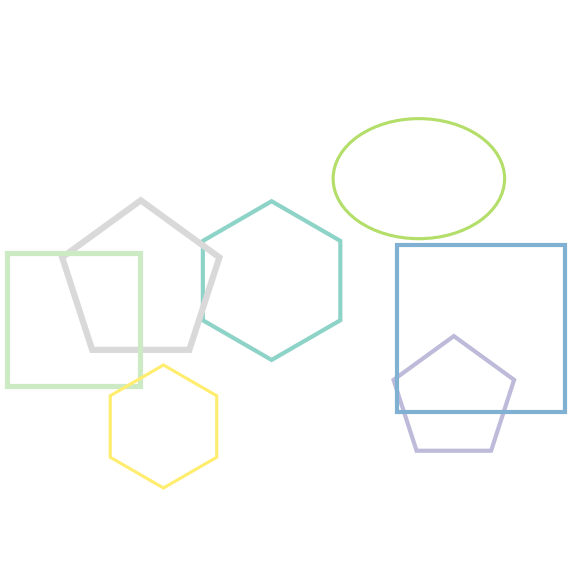[{"shape": "hexagon", "thickness": 2, "radius": 0.69, "center": [0.47, 0.513]}, {"shape": "pentagon", "thickness": 2, "radius": 0.55, "center": [0.786, 0.307]}, {"shape": "square", "thickness": 2, "radius": 0.72, "center": [0.833, 0.431]}, {"shape": "oval", "thickness": 1.5, "radius": 0.74, "center": [0.725, 0.69]}, {"shape": "pentagon", "thickness": 3, "radius": 0.72, "center": [0.244, 0.509]}, {"shape": "square", "thickness": 2.5, "radius": 0.58, "center": [0.127, 0.445]}, {"shape": "hexagon", "thickness": 1.5, "radius": 0.53, "center": [0.283, 0.261]}]